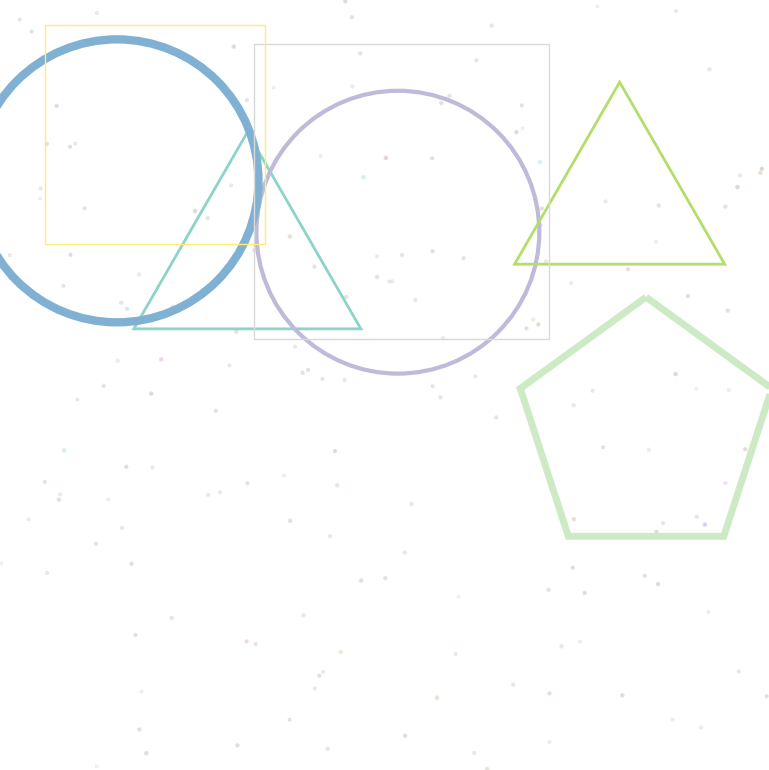[{"shape": "triangle", "thickness": 1, "radius": 0.85, "center": [0.321, 0.658]}, {"shape": "circle", "thickness": 1.5, "radius": 0.92, "center": [0.517, 0.698]}, {"shape": "circle", "thickness": 3, "radius": 0.92, "center": [0.152, 0.765]}, {"shape": "triangle", "thickness": 1, "radius": 0.79, "center": [0.805, 0.736]}, {"shape": "square", "thickness": 0.5, "radius": 0.96, "center": [0.522, 0.752]}, {"shape": "pentagon", "thickness": 2.5, "radius": 0.86, "center": [0.839, 0.442]}, {"shape": "square", "thickness": 0.5, "radius": 0.71, "center": [0.202, 0.825]}]